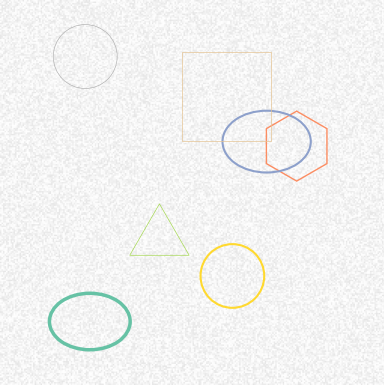[{"shape": "oval", "thickness": 2.5, "radius": 0.52, "center": [0.233, 0.165]}, {"shape": "hexagon", "thickness": 1, "radius": 0.45, "center": [0.771, 0.62]}, {"shape": "oval", "thickness": 1.5, "radius": 0.57, "center": [0.693, 0.632]}, {"shape": "triangle", "thickness": 0.5, "radius": 0.45, "center": [0.414, 0.381]}, {"shape": "circle", "thickness": 1.5, "radius": 0.41, "center": [0.604, 0.283]}, {"shape": "square", "thickness": 0.5, "radius": 0.58, "center": [0.588, 0.75]}, {"shape": "circle", "thickness": 0.5, "radius": 0.41, "center": [0.221, 0.853]}]